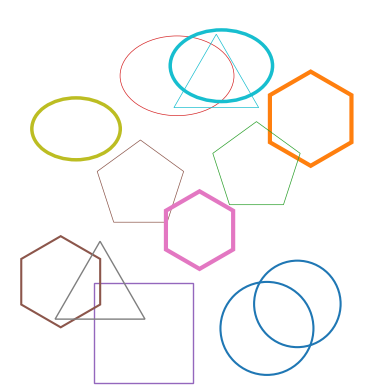[{"shape": "circle", "thickness": 1.5, "radius": 0.56, "center": [0.772, 0.211]}, {"shape": "circle", "thickness": 1.5, "radius": 0.6, "center": [0.693, 0.147]}, {"shape": "hexagon", "thickness": 3, "radius": 0.61, "center": [0.807, 0.692]}, {"shape": "pentagon", "thickness": 0.5, "radius": 0.6, "center": [0.666, 0.565]}, {"shape": "oval", "thickness": 0.5, "radius": 0.74, "center": [0.46, 0.803]}, {"shape": "square", "thickness": 1, "radius": 0.65, "center": [0.373, 0.135]}, {"shape": "hexagon", "thickness": 1.5, "radius": 0.59, "center": [0.158, 0.268]}, {"shape": "pentagon", "thickness": 0.5, "radius": 0.59, "center": [0.365, 0.518]}, {"shape": "hexagon", "thickness": 3, "radius": 0.5, "center": [0.518, 0.402]}, {"shape": "triangle", "thickness": 1, "radius": 0.67, "center": [0.26, 0.239]}, {"shape": "oval", "thickness": 2.5, "radius": 0.57, "center": [0.198, 0.665]}, {"shape": "oval", "thickness": 2.5, "radius": 0.66, "center": [0.575, 0.829]}, {"shape": "triangle", "thickness": 0.5, "radius": 0.64, "center": [0.562, 0.784]}]